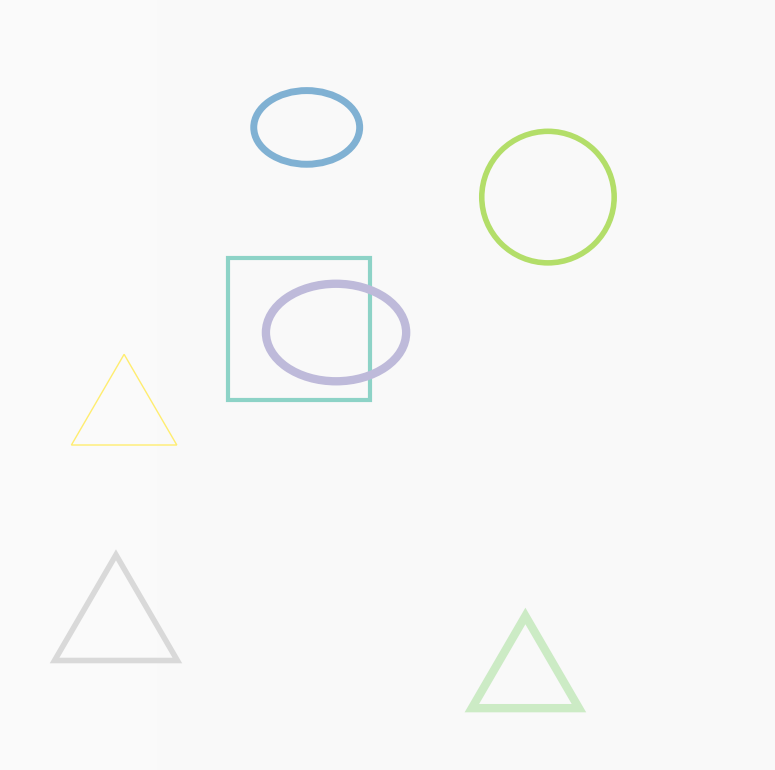[{"shape": "square", "thickness": 1.5, "radius": 0.46, "center": [0.386, 0.573]}, {"shape": "oval", "thickness": 3, "radius": 0.45, "center": [0.434, 0.568]}, {"shape": "oval", "thickness": 2.5, "radius": 0.34, "center": [0.396, 0.835]}, {"shape": "circle", "thickness": 2, "radius": 0.43, "center": [0.707, 0.744]}, {"shape": "triangle", "thickness": 2, "radius": 0.46, "center": [0.15, 0.188]}, {"shape": "triangle", "thickness": 3, "radius": 0.4, "center": [0.678, 0.12]}, {"shape": "triangle", "thickness": 0.5, "radius": 0.39, "center": [0.16, 0.461]}]